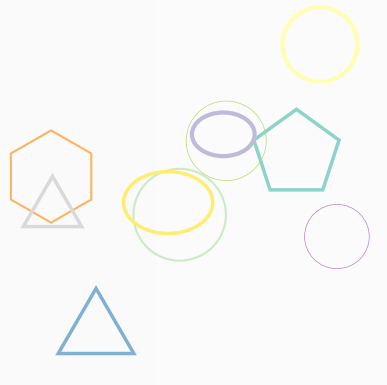[{"shape": "pentagon", "thickness": 2.5, "radius": 0.58, "center": [0.765, 0.6]}, {"shape": "circle", "thickness": 3, "radius": 0.48, "center": [0.826, 0.884]}, {"shape": "oval", "thickness": 3, "radius": 0.4, "center": [0.576, 0.651]}, {"shape": "triangle", "thickness": 2.5, "radius": 0.56, "center": [0.248, 0.138]}, {"shape": "hexagon", "thickness": 1.5, "radius": 0.6, "center": [0.132, 0.542]}, {"shape": "circle", "thickness": 0.5, "radius": 0.52, "center": [0.584, 0.634]}, {"shape": "triangle", "thickness": 2.5, "radius": 0.43, "center": [0.135, 0.455]}, {"shape": "circle", "thickness": 0.5, "radius": 0.42, "center": [0.869, 0.386]}, {"shape": "circle", "thickness": 1.5, "radius": 0.6, "center": [0.464, 0.442]}, {"shape": "oval", "thickness": 2.5, "radius": 0.57, "center": [0.434, 0.474]}]